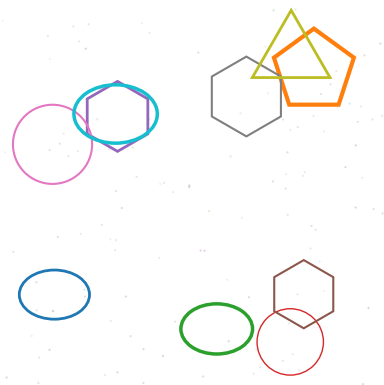[{"shape": "oval", "thickness": 2, "radius": 0.46, "center": [0.141, 0.235]}, {"shape": "pentagon", "thickness": 3, "radius": 0.55, "center": [0.815, 0.816]}, {"shape": "oval", "thickness": 2.5, "radius": 0.47, "center": [0.563, 0.146]}, {"shape": "circle", "thickness": 1, "radius": 0.43, "center": [0.754, 0.112]}, {"shape": "hexagon", "thickness": 2, "radius": 0.45, "center": [0.305, 0.698]}, {"shape": "hexagon", "thickness": 1.5, "radius": 0.44, "center": [0.789, 0.236]}, {"shape": "circle", "thickness": 1.5, "radius": 0.51, "center": [0.136, 0.625]}, {"shape": "hexagon", "thickness": 1.5, "radius": 0.52, "center": [0.64, 0.749]}, {"shape": "triangle", "thickness": 2, "radius": 0.58, "center": [0.756, 0.857]}, {"shape": "oval", "thickness": 2.5, "radius": 0.54, "center": [0.3, 0.704]}]